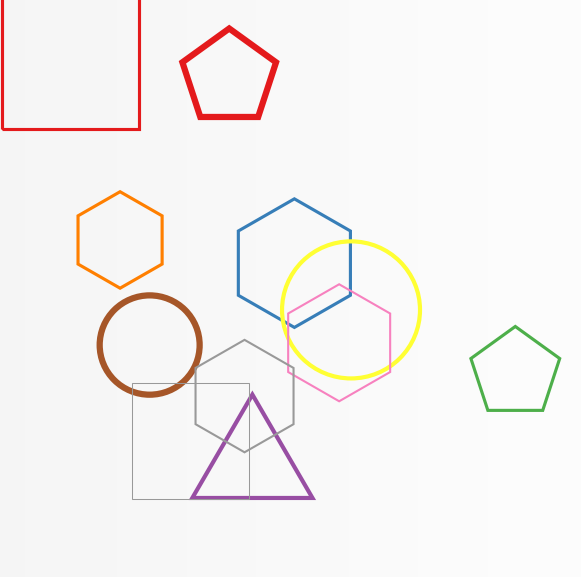[{"shape": "square", "thickness": 1.5, "radius": 0.59, "center": [0.121, 0.895]}, {"shape": "pentagon", "thickness": 3, "radius": 0.42, "center": [0.394, 0.865]}, {"shape": "hexagon", "thickness": 1.5, "radius": 0.56, "center": [0.506, 0.543]}, {"shape": "pentagon", "thickness": 1.5, "radius": 0.4, "center": [0.887, 0.353]}, {"shape": "triangle", "thickness": 2, "radius": 0.6, "center": [0.434, 0.197]}, {"shape": "hexagon", "thickness": 1.5, "radius": 0.42, "center": [0.207, 0.584]}, {"shape": "circle", "thickness": 2, "radius": 0.59, "center": [0.604, 0.463]}, {"shape": "circle", "thickness": 3, "radius": 0.43, "center": [0.257, 0.402]}, {"shape": "hexagon", "thickness": 1, "radius": 0.51, "center": [0.584, 0.406]}, {"shape": "square", "thickness": 0.5, "radius": 0.5, "center": [0.328, 0.236]}, {"shape": "hexagon", "thickness": 1, "radius": 0.49, "center": [0.421, 0.313]}]